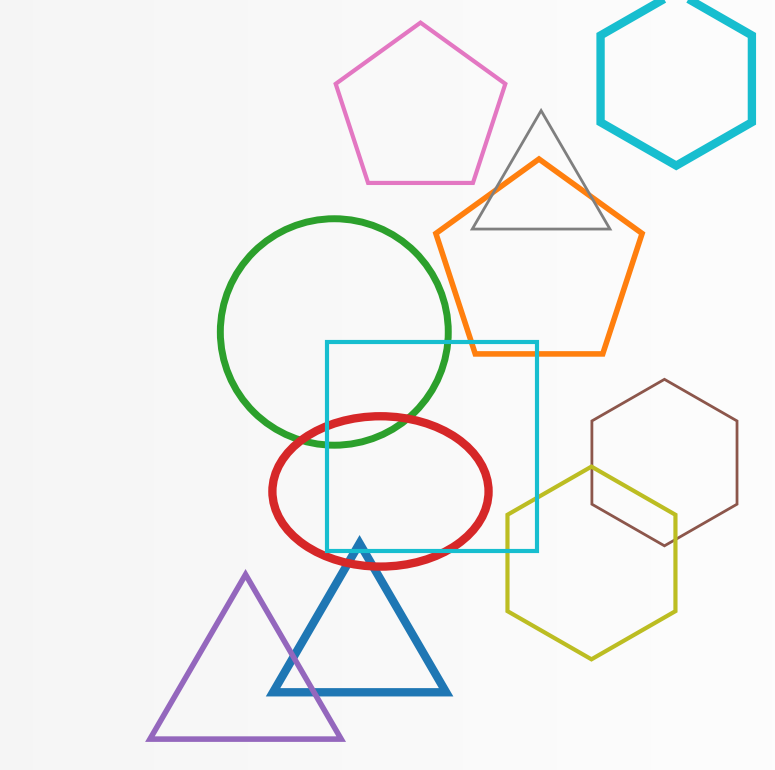[{"shape": "triangle", "thickness": 3, "radius": 0.64, "center": [0.464, 0.165]}, {"shape": "pentagon", "thickness": 2, "radius": 0.7, "center": [0.695, 0.654]}, {"shape": "circle", "thickness": 2.5, "radius": 0.74, "center": [0.431, 0.569]}, {"shape": "oval", "thickness": 3, "radius": 0.7, "center": [0.491, 0.362]}, {"shape": "triangle", "thickness": 2, "radius": 0.71, "center": [0.317, 0.111]}, {"shape": "hexagon", "thickness": 1, "radius": 0.54, "center": [0.857, 0.399]}, {"shape": "pentagon", "thickness": 1.5, "radius": 0.58, "center": [0.543, 0.856]}, {"shape": "triangle", "thickness": 1, "radius": 0.51, "center": [0.698, 0.754]}, {"shape": "hexagon", "thickness": 1.5, "radius": 0.63, "center": [0.763, 0.269]}, {"shape": "square", "thickness": 1.5, "radius": 0.68, "center": [0.557, 0.42]}, {"shape": "hexagon", "thickness": 3, "radius": 0.56, "center": [0.873, 0.898]}]